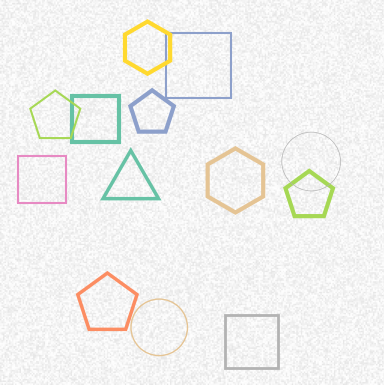[{"shape": "triangle", "thickness": 2.5, "radius": 0.42, "center": [0.34, 0.526]}, {"shape": "square", "thickness": 3, "radius": 0.3, "center": [0.248, 0.69]}, {"shape": "pentagon", "thickness": 2.5, "radius": 0.4, "center": [0.279, 0.21]}, {"shape": "pentagon", "thickness": 3, "radius": 0.3, "center": [0.395, 0.706]}, {"shape": "square", "thickness": 1.5, "radius": 0.42, "center": [0.516, 0.829]}, {"shape": "square", "thickness": 1.5, "radius": 0.31, "center": [0.109, 0.534]}, {"shape": "pentagon", "thickness": 1.5, "radius": 0.34, "center": [0.144, 0.697]}, {"shape": "pentagon", "thickness": 3, "radius": 0.32, "center": [0.803, 0.491]}, {"shape": "hexagon", "thickness": 3, "radius": 0.34, "center": [0.383, 0.876]}, {"shape": "circle", "thickness": 1, "radius": 0.37, "center": [0.414, 0.15]}, {"shape": "hexagon", "thickness": 3, "radius": 0.42, "center": [0.612, 0.531]}, {"shape": "square", "thickness": 2, "radius": 0.35, "center": [0.654, 0.113]}, {"shape": "circle", "thickness": 0.5, "radius": 0.38, "center": [0.808, 0.58]}]